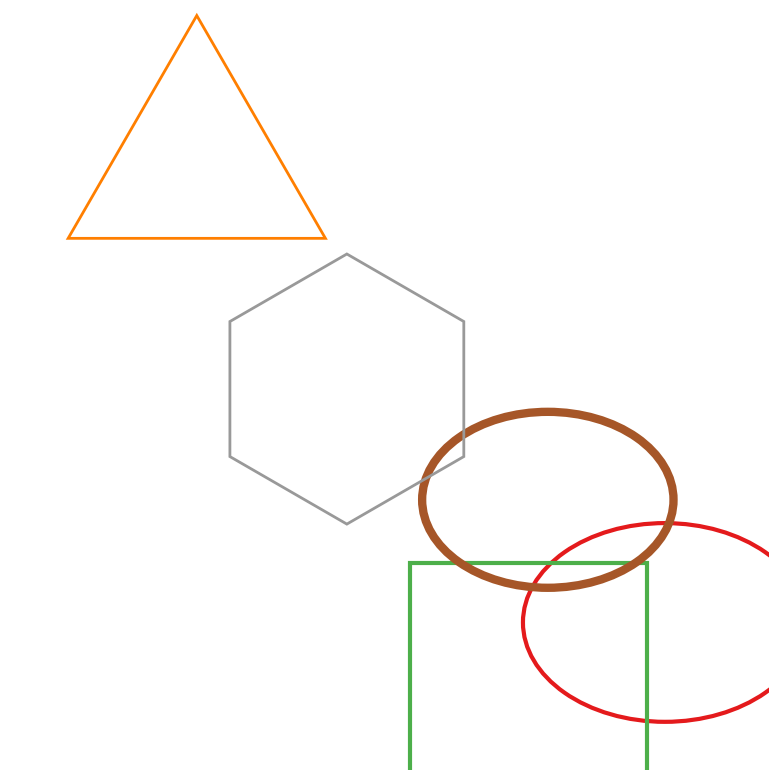[{"shape": "oval", "thickness": 1.5, "radius": 0.92, "center": [0.864, 0.192]}, {"shape": "square", "thickness": 1.5, "radius": 0.77, "center": [0.686, 0.115]}, {"shape": "triangle", "thickness": 1, "radius": 0.96, "center": [0.256, 0.787]}, {"shape": "oval", "thickness": 3, "radius": 0.82, "center": [0.711, 0.351]}, {"shape": "hexagon", "thickness": 1, "radius": 0.88, "center": [0.45, 0.495]}]